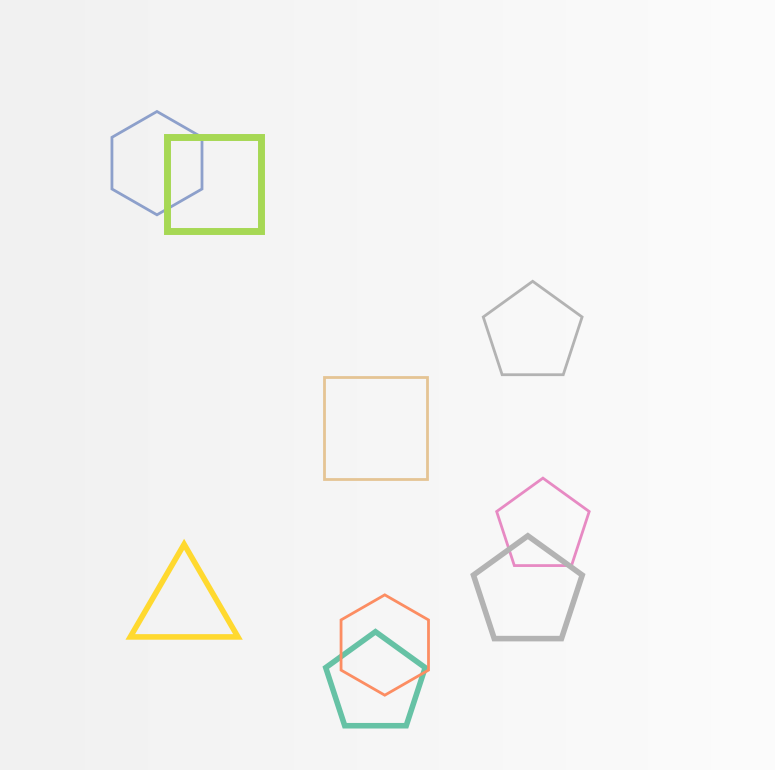[{"shape": "pentagon", "thickness": 2, "radius": 0.34, "center": [0.484, 0.112]}, {"shape": "hexagon", "thickness": 1, "radius": 0.33, "center": [0.496, 0.162]}, {"shape": "hexagon", "thickness": 1, "radius": 0.34, "center": [0.203, 0.788]}, {"shape": "pentagon", "thickness": 1, "radius": 0.31, "center": [0.701, 0.316]}, {"shape": "square", "thickness": 2.5, "radius": 0.31, "center": [0.276, 0.761]}, {"shape": "triangle", "thickness": 2, "radius": 0.4, "center": [0.238, 0.213]}, {"shape": "square", "thickness": 1, "radius": 0.33, "center": [0.484, 0.445]}, {"shape": "pentagon", "thickness": 1, "radius": 0.34, "center": [0.687, 0.568]}, {"shape": "pentagon", "thickness": 2, "radius": 0.37, "center": [0.681, 0.23]}]